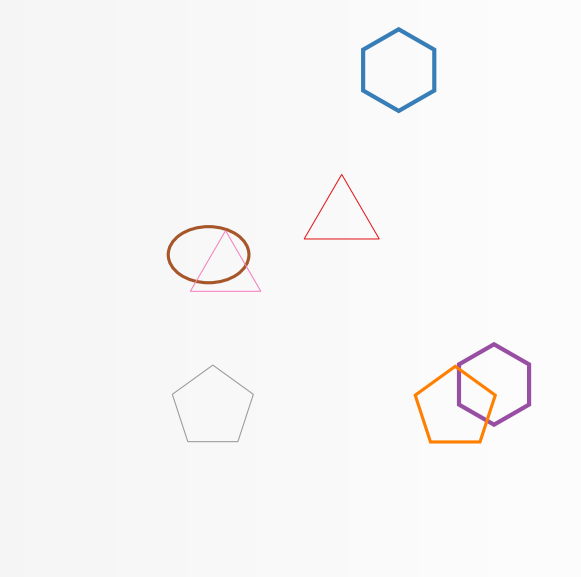[{"shape": "triangle", "thickness": 0.5, "radius": 0.37, "center": [0.588, 0.623]}, {"shape": "hexagon", "thickness": 2, "radius": 0.35, "center": [0.686, 0.878]}, {"shape": "hexagon", "thickness": 2, "radius": 0.35, "center": [0.85, 0.333]}, {"shape": "pentagon", "thickness": 1.5, "radius": 0.36, "center": [0.783, 0.292]}, {"shape": "oval", "thickness": 1.5, "radius": 0.35, "center": [0.359, 0.558]}, {"shape": "triangle", "thickness": 0.5, "radius": 0.35, "center": [0.388, 0.53]}, {"shape": "pentagon", "thickness": 0.5, "radius": 0.37, "center": [0.366, 0.294]}]